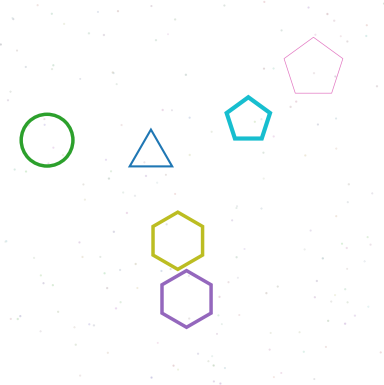[{"shape": "triangle", "thickness": 1.5, "radius": 0.32, "center": [0.392, 0.6]}, {"shape": "circle", "thickness": 2.5, "radius": 0.34, "center": [0.122, 0.636]}, {"shape": "hexagon", "thickness": 2.5, "radius": 0.37, "center": [0.484, 0.223]}, {"shape": "pentagon", "thickness": 0.5, "radius": 0.4, "center": [0.814, 0.823]}, {"shape": "hexagon", "thickness": 2.5, "radius": 0.37, "center": [0.462, 0.375]}, {"shape": "pentagon", "thickness": 3, "radius": 0.3, "center": [0.645, 0.688]}]